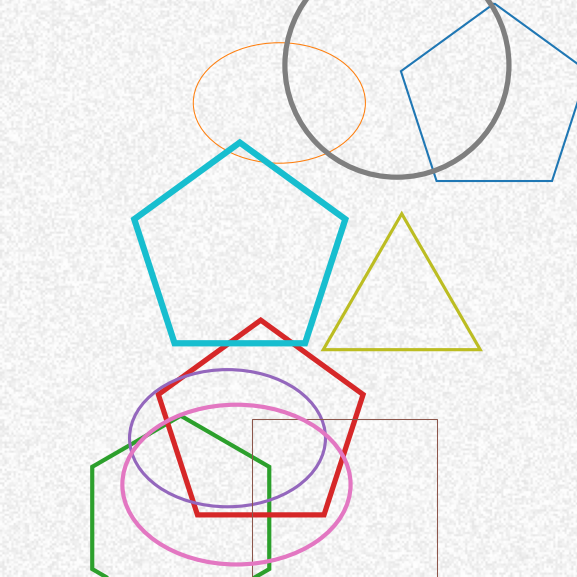[{"shape": "pentagon", "thickness": 1, "radius": 0.85, "center": [0.856, 0.823]}, {"shape": "oval", "thickness": 0.5, "radius": 0.75, "center": [0.484, 0.821]}, {"shape": "hexagon", "thickness": 2, "radius": 0.88, "center": [0.313, 0.102]}, {"shape": "pentagon", "thickness": 2.5, "radius": 0.93, "center": [0.452, 0.258]}, {"shape": "oval", "thickness": 1.5, "radius": 0.85, "center": [0.394, 0.24]}, {"shape": "square", "thickness": 0.5, "radius": 0.8, "center": [0.597, 0.113]}, {"shape": "oval", "thickness": 2, "radius": 0.99, "center": [0.409, 0.16]}, {"shape": "circle", "thickness": 2.5, "radius": 0.97, "center": [0.687, 0.886]}, {"shape": "triangle", "thickness": 1.5, "radius": 0.78, "center": [0.696, 0.472]}, {"shape": "pentagon", "thickness": 3, "radius": 0.96, "center": [0.415, 0.56]}]